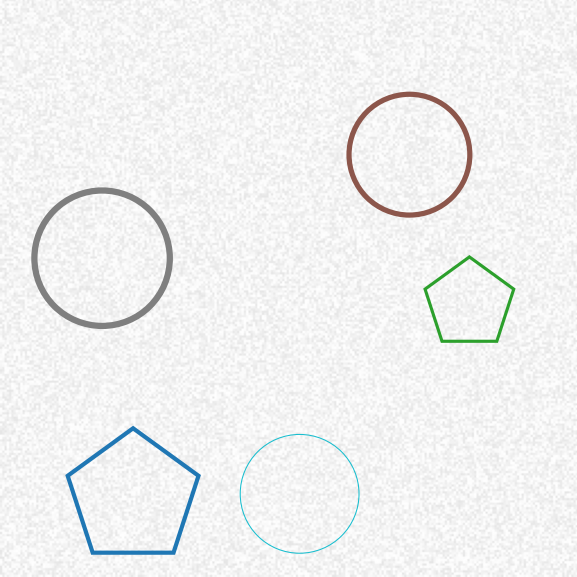[{"shape": "pentagon", "thickness": 2, "radius": 0.6, "center": [0.23, 0.138]}, {"shape": "pentagon", "thickness": 1.5, "radius": 0.4, "center": [0.813, 0.474]}, {"shape": "circle", "thickness": 2.5, "radius": 0.52, "center": [0.709, 0.731]}, {"shape": "circle", "thickness": 3, "radius": 0.59, "center": [0.177, 0.552]}, {"shape": "circle", "thickness": 0.5, "radius": 0.51, "center": [0.519, 0.144]}]